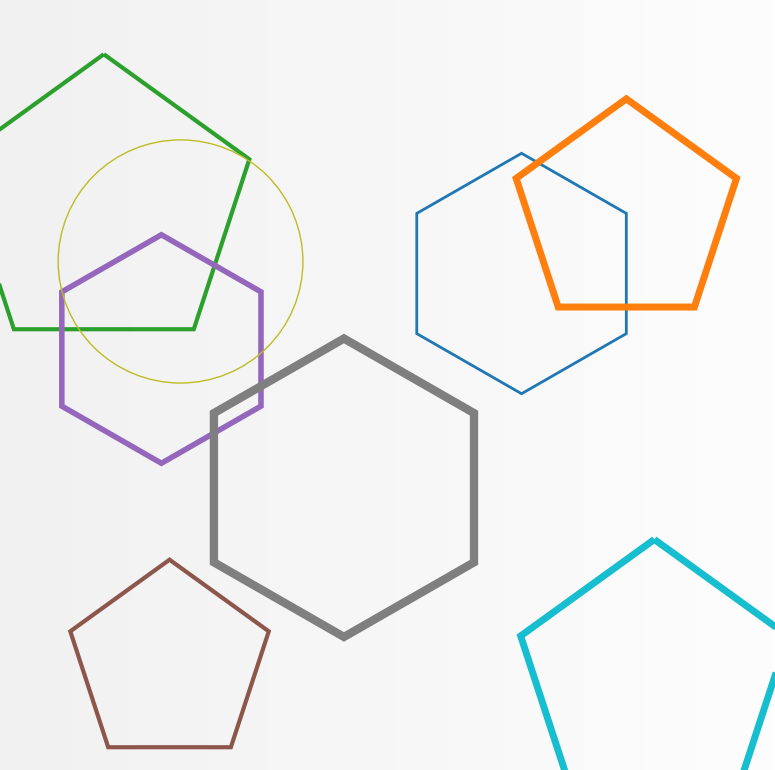[{"shape": "hexagon", "thickness": 1, "radius": 0.78, "center": [0.673, 0.645]}, {"shape": "pentagon", "thickness": 2.5, "radius": 0.75, "center": [0.808, 0.722]}, {"shape": "pentagon", "thickness": 1.5, "radius": 0.99, "center": [0.134, 0.732]}, {"shape": "hexagon", "thickness": 2, "radius": 0.74, "center": [0.208, 0.547]}, {"shape": "pentagon", "thickness": 1.5, "radius": 0.67, "center": [0.219, 0.138]}, {"shape": "hexagon", "thickness": 3, "radius": 0.97, "center": [0.444, 0.367]}, {"shape": "circle", "thickness": 0.5, "radius": 0.79, "center": [0.233, 0.66]}, {"shape": "pentagon", "thickness": 2.5, "radius": 0.91, "center": [0.844, 0.118]}]